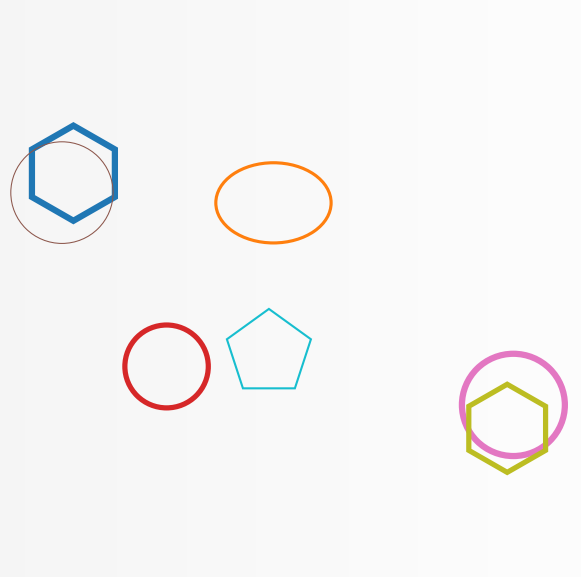[{"shape": "hexagon", "thickness": 3, "radius": 0.41, "center": [0.126, 0.699]}, {"shape": "oval", "thickness": 1.5, "radius": 0.5, "center": [0.47, 0.648]}, {"shape": "circle", "thickness": 2.5, "radius": 0.36, "center": [0.287, 0.365]}, {"shape": "circle", "thickness": 0.5, "radius": 0.44, "center": [0.107, 0.666]}, {"shape": "circle", "thickness": 3, "radius": 0.44, "center": [0.883, 0.298]}, {"shape": "hexagon", "thickness": 2.5, "radius": 0.38, "center": [0.873, 0.257]}, {"shape": "pentagon", "thickness": 1, "radius": 0.38, "center": [0.463, 0.388]}]